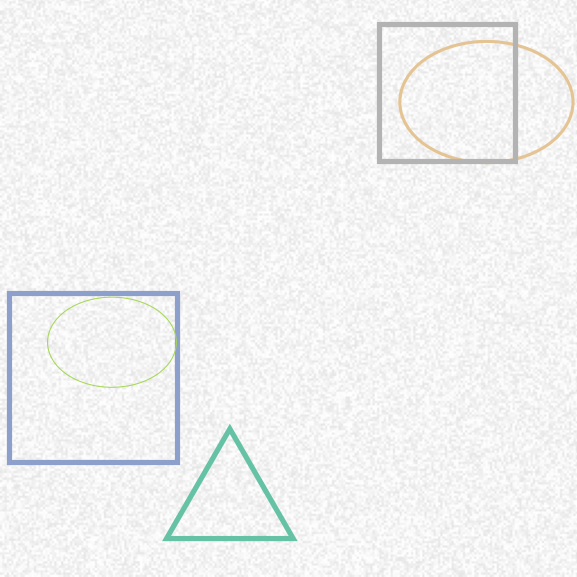[{"shape": "triangle", "thickness": 2.5, "radius": 0.63, "center": [0.398, 0.13]}, {"shape": "square", "thickness": 2.5, "radius": 0.73, "center": [0.161, 0.346]}, {"shape": "oval", "thickness": 0.5, "radius": 0.56, "center": [0.194, 0.407]}, {"shape": "oval", "thickness": 1.5, "radius": 0.75, "center": [0.842, 0.822]}, {"shape": "square", "thickness": 2.5, "radius": 0.59, "center": [0.774, 0.839]}]